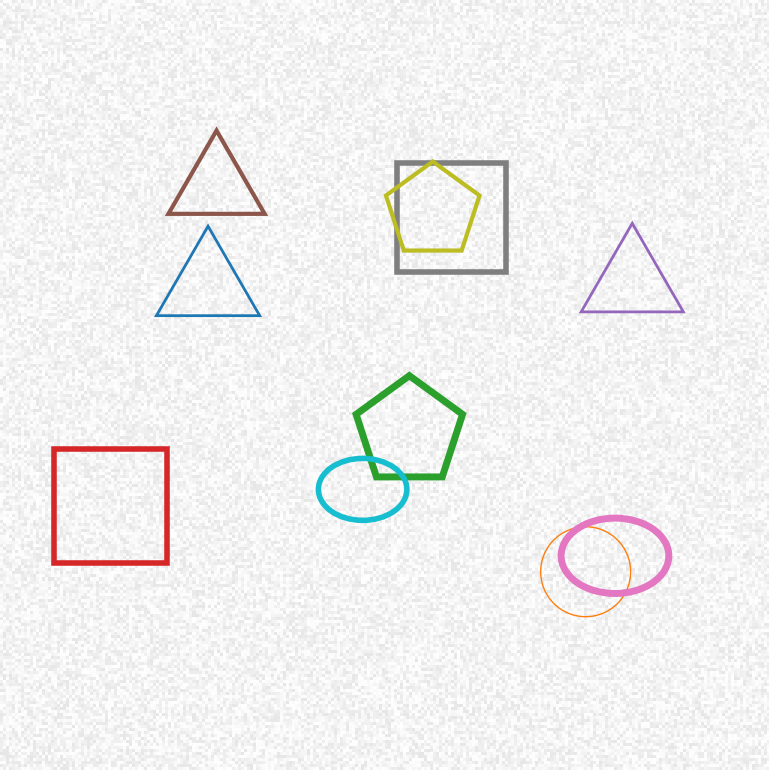[{"shape": "triangle", "thickness": 1, "radius": 0.39, "center": [0.27, 0.629]}, {"shape": "circle", "thickness": 0.5, "radius": 0.29, "center": [0.761, 0.258]}, {"shape": "pentagon", "thickness": 2.5, "radius": 0.36, "center": [0.532, 0.439]}, {"shape": "square", "thickness": 2, "radius": 0.37, "center": [0.143, 0.343]}, {"shape": "triangle", "thickness": 1, "radius": 0.38, "center": [0.821, 0.633]}, {"shape": "triangle", "thickness": 1.5, "radius": 0.36, "center": [0.281, 0.758]}, {"shape": "oval", "thickness": 2.5, "radius": 0.35, "center": [0.799, 0.278]}, {"shape": "square", "thickness": 2, "radius": 0.35, "center": [0.587, 0.718]}, {"shape": "pentagon", "thickness": 1.5, "radius": 0.32, "center": [0.562, 0.726]}, {"shape": "oval", "thickness": 2, "radius": 0.29, "center": [0.471, 0.364]}]